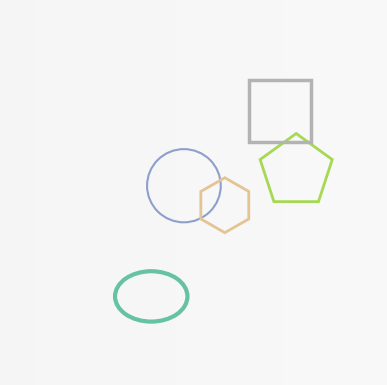[{"shape": "oval", "thickness": 3, "radius": 0.47, "center": [0.39, 0.23]}, {"shape": "circle", "thickness": 1.5, "radius": 0.48, "center": [0.475, 0.518]}, {"shape": "pentagon", "thickness": 2, "radius": 0.49, "center": [0.764, 0.555]}, {"shape": "hexagon", "thickness": 2, "radius": 0.36, "center": [0.58, 0.467]}, {"shape": "square", "thickness": 2.5, "radius": 0.4, "center": [0.723, 0.712]}]